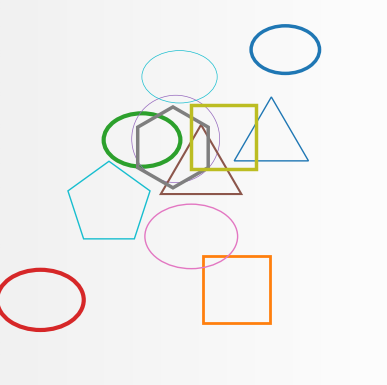[{"shape": "triangle", "thickness": 1, "radius": 0.55, "center": [0.7, 0.637]}, {"shape": "oval", "thickness": 2.5, "radius": 0.44, "center": [0.736, 0.871]}, {"shape": "square", "thickness": 2, "radius": 0.43, "center": [0.61, 0.248]}, {"shape": "oval", "thickness": 3, "radius": 0.5, "center": [0.367, 0.636]}, {"shape": "oval", "thickness": 3, "radius": 0.56, "center": [0.104, 0.221]}, {"shape": "circle", "thickness": 0.5, "radius": 0.57, "center": [0.453, 0.639]}, {"shape": "triangle", "thickness": 1.5, "radius": 0.6, "center": [0.519, 0.556]}, {"shape": "oval", "thickness": 1, "radius": 0.6, "center": [0.494, 0.386]}, {"shape": "hexagon", "thickness": 2.5, "radius": 0.53, "center": [0.446, 0.617]}, {"shape": "square", "thickness": 2.5, "radius": 0.42, "center": [0.576, 0.643]}, {"shape": "pentagon", "thickness": 1, "radius": 0.56, "center": [0.281, 0.47]}, {"shape": "oval", "thickness": 0.5, "radius": 0.49, "center": [0.463, 0.801]}]